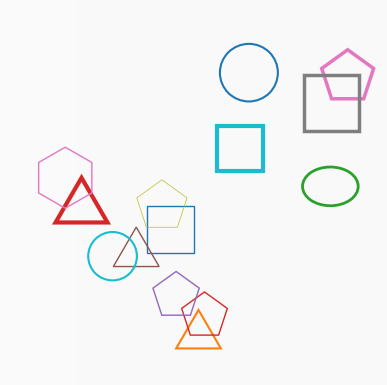[{"shape": "square", "thickness": 1, "radius": 0.31, "center": [0.44, 0.404]}, {"shape": "circle", "thickness": 1.5, "radius": 0.37, "center": [0.642, 0.811]}, {"shape": "triangle", "thickness": 1.5, "radius": 0.33, "center": [0.512, 0.128]}, {"shape": "oval", "thickness": 2, "radius": 0.36, "center": [0.853, 0.516]}, {"shape": "triangle", "thickness": 3, "radius": 0.39, "center": [0.21, 0.461]}, {"shape": "pentagon", "thickness": 1, "radius": 0.31, "center": [0.528, 0.18]}, {"shape": "pentagon", "thickness": 1, "radius": 0.31, "center": [0.454, 0.232]}, {"shape": "triangle", "thickness": 1, "radius": 0.34, "center": [0.352, 0.342]}, {"shape": "hexagon", "thickness": 1, "radius": 0.4, "center": [0.168, 0.538]}, {"shape": "pentagon", "thickness": 2.5, "radius": 0.35, "center": [0.897, 0.8]}, {"shape": "square", "thickness": 2.5, "radius": 0.36, "center": [0.856, 0.732]}, {"shape": "pentagon", "thickness": 0.5, "radius": 0.34, "center": [0.418, 0.465]}, {"shape": "circle", "thickness": 1.5, "radius": 0.31, "center": [0.29, 0.335]}, {"shape": "square", "thickness": 3, "radius": 0.29, "center": [0.619, 0.614]}]